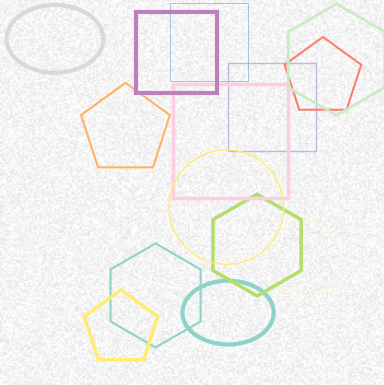[{"shape": "oval", "thickness": 3, "radius": 0.59, "center": [0.592, 0.188]}, {"shape": "hexagon", "thickness": 1.5, "radius": 0.68, "center": [0.404, 0.233]}, {"shape": "hexagon", "thickness": 0.5, "radius": 0.55, "center": [0.791, 0.327]}, {"shape": "square", "thickness": 1, "radius": 0.57, "center": [0.708, 0.721]}, {"shape": "pentagon", "thickness": 1.5, "radius": 0.52, "center": [0.839, 0.799]}, {"shape": "square", "thickness": 0.5, "radius": 0.5, "center": [0.543, 0.891]}, {"shape": "pentagon", "thickness": 1.5, "radius": 0.61, "center": [0.326, 0.664]}, {"shape": "hexagon", "thickness": 2.5, "radius": 0.66, "center": [0.668, 0.363]}, {"shape": "square", "thickness": 2.5, "radius": 0.74, "center": [0.599, 0.635]}, {"shape": "oval", "thickness": 3, "radius": 0.63, "center": [0.143, 0.899]}, {"shape": "square", "thickness": 3, "radius": 0.52, "center": [0.458, 0.864]}, {"shape": "hexagon", "thickness": 2, "radius": 0.72, "center": [0.874, 0.845]}, {"shape": "pentagon", "thickness": 2.5, "radius": 0.5, "center": [0.314, 0.147]}, {"shape": "circle", "thickness": 1, "radius": 0.74, "center": [0.588, 0.462]}]